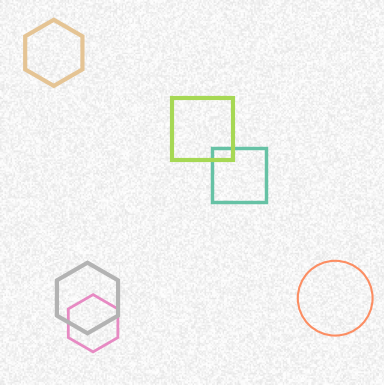[{"shape": "square", "thickness": 2.5, "radius": 0.35, "center": [0.621, 0.546]}, {"shape": "circle", "thickness": 1.5, "radius": 0.49, "center": [0.871, 0.225]}, {"shape": "hexagon", "thickness": 2, "radius": 0.37, "center": [0.242, 0.16]}, {"shape": "square", "thickness": 3, "radius": 0.4, "center": [0.526, 0.665]}, {"shape": "hexagon", "thickness": 3, "radius": 0.43, "center": [0.14, 0.863]}, {"shape": "hexagon", "thickness": 3, "radius": 0.46, "center": [0.227, 0.226]}]